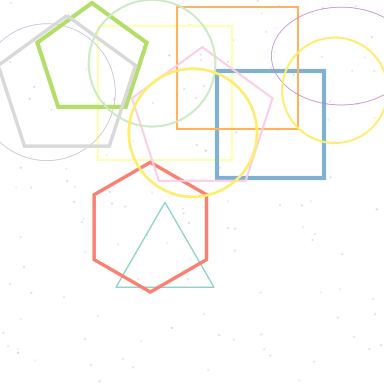[{"shape": "triangle", "thickness": 1, "radius": 0.74, "center": [0.429, 0.327]}, {"shape": "square", "thickness": 1.5, "radius": 0.87, "center": [0.429, 0.758]}, {"shape": "circle", "thickness": 0.5, "radius": 0.89, "center": [0.122, 0.761]}, {"shape": "hexagon", "thickness": 2.5, "radius": 0.84, "center": [0.391, 0.41]}, {"shape": "square", "thickness": 3, "radius": 0.7, "center": [0.703, 0.677]}, {"shape": "square", "thickness": 1.5, "radius": 0.79, "center": [0.617, 0.823]}, {"shape": "pentagon", "thickness": 3, "radius": 0.75, "center": [0.239, 0.843]}, {"shape": "pentagon", "thickness": 1.5, "radius": 0.96, "center": [0.525, 0.686]}, {"shape": "pentagon", "thickness": 2.5, "radius": 0.94, "center": [0.174, 0.772]}, {"shape": "oval", "thickness": 0.5, "radius": 0.91, "center": [0.886, 0.854]}, {"shape": "circle", "thickness": 1.5, "radius": 0.82, "center": [0.395, 0.836]}, {"shape": "circle", "thickness": 2, "radius": 0.83, "center": [0.501, 0.655]}, {"shape": "circle", "thickness": 1.5, "radius": 0.68, "center": [0.87, 0.765]}]